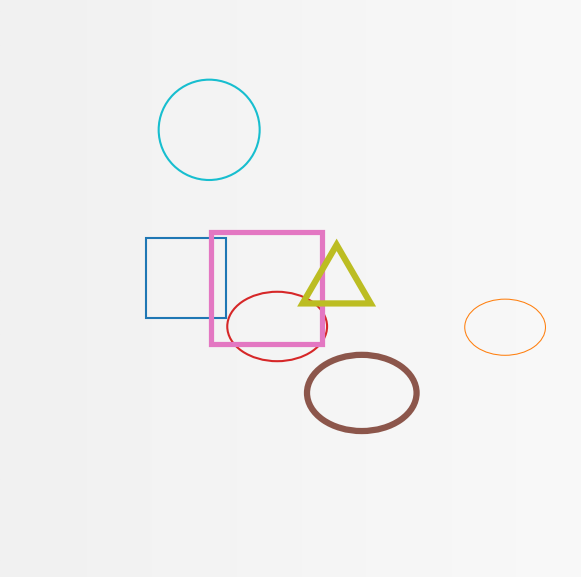[{"shape": "square", "thickness": 1, "radius": 0.34, "center": [0.32, 0.518]}, {"shape": "oval", "thickness": 0.5, "radius": 0.35, "center": [0.869, 0.433]}, {"shape": "oval", "thickness": 1, "radius": 0.43, "center": [0.477, 0.434]}, {"shape": "oval", "thickness": 3, "radius": 0.47, "center": [0.622, 0.319]}, {"shape": "square", "thickness": 2.5, "radius": 0.48, "center": [0.459, 0.5]}, {"shape": "triangle", "thickness": 3, "radius": 0.34, "center": [0.579, 0.508]}, {"shape": "circle", "thickness": 1, "radius": 0.43, "center": [0.36, 0.774]}]